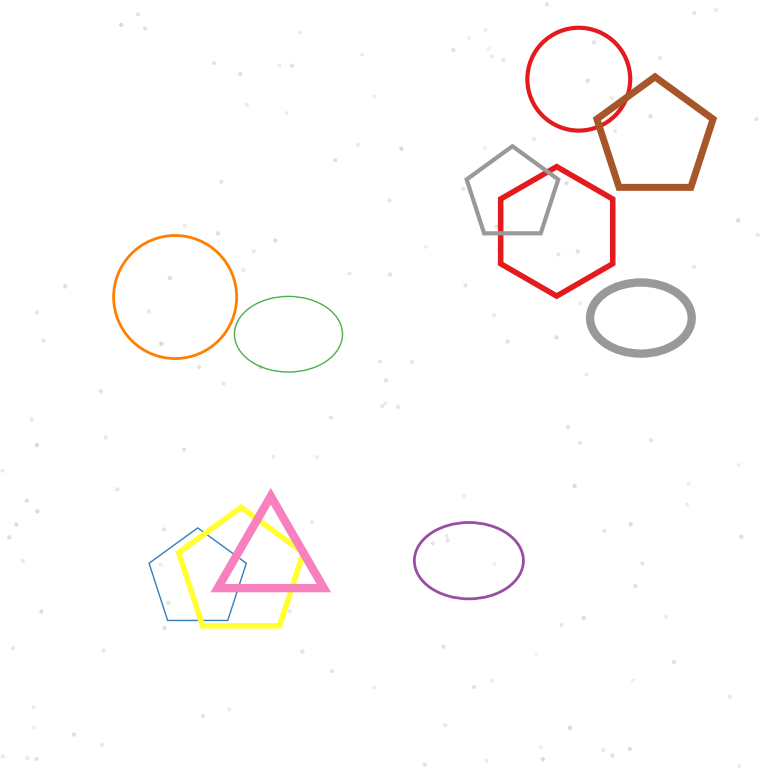[{"shape": "hexagon", "thickness": 2, "radius": 0.42, "center": [0.723, 0.7]}, {"shape": "circle", "thickness": 1.5, "radius": 0.33, "center": [0.752, 0.897]}, {"shape": "pentagon", "thickness": 0.5, "radius": 0.33, "center": [0.257, 0.248]}, {"shape": "oval", "thickness": 0.5, "radius": 0.35, "center": [0.375, 0.566]}, {"shape": "oval", "thickness": 1, "radius": 0.35, "center": [0.609, 0.272]}, {"shape": "circle", "thickness": 1, "radius": 0.4, "center": [0.227, 0.614]}, {"shape": "pentagon", "thickness": 2, "radius": 0.43, "center": [0.313, 0.256]}, {"shape": "pentagon", "thickness": 2.5, "radius": 0.4, "center": [0.851, 0.821]}, {"shape": "triangle", "thickness": 3, "radius": 0.4, "center": [0.352, 0.276]}, {"shape": "oval", "thickness": 3, "radius": 0.33, "center": [0.832, 0.587]}, {"shape": "pentagon", "thickness": 1.5, "radius": 0.31, "center": [0.666, 0.748]}]